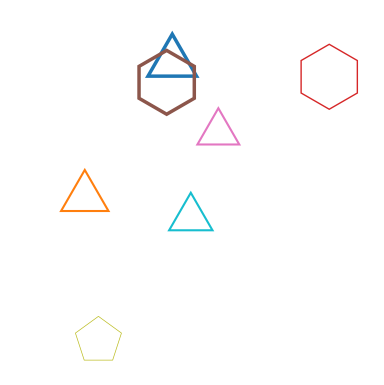[{"shape": "triangle", "thickness": 2.5, "radius": 0.36, "center": [0.447, 0.839]}, {"shape": "triangle", "thickness": 1.5, "radius": 0.36, "center": [0.22, 0.487]}, {"shape": "hexagon", "thickness": 1, "radius": 0.42, "center": [0.855, 0.801]}, {"shape": "hexagon", "thickness": 2.5, "radius": 0.41, "center": [0.433, 0.786]}, {"shape": "triangle", "thickness": 1.5, "radius": 0.31, "center": [0.567, 0.656]}, {"shape": "pentagon", "thickness": 0.5, "radius": 0.31, "center": [0.256, 0.115]}, {"shape": "triangle", "thickness": 1.5, "radius": 0.33, "center": [0.496, 0.434]}]